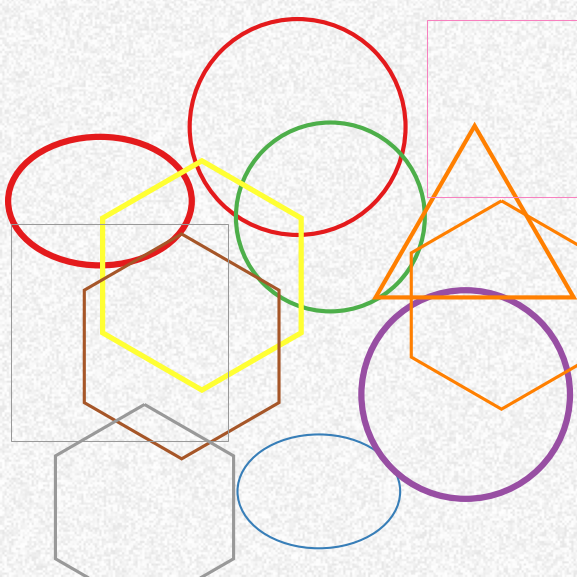[{"shape": "circle", "thickness": 2, "radius": 0.93, "center": [0.515, 0.779]}, {"shape": "oval", "thickness": 3, "radius": 0.8, "center": [0.173, 0.651]}, {"shape": "oval", "thickness": 1, "radius": 0.7, "center": [0.552, 0.148]}, {"shape": "circle", "thickness": 2, "radius": 0.82, "center": [0.572, 0.623]}, {"shape": "circle", "thickness": 3, "radius": 0.9, "center": [0.806, 0.316]}, {"shape": "hexagon", "thickness": 1.5, "radius": 0.9, "center": [0.868, 0.471]}, {"shape": "triangle", "thickness": 2, "radius": 0.99, "center": [0.822, 0.583]}, {"shape": "hexagon", "thickness": 2.5, "radius": 0.99, "center": [0.35, 0.522]}, {"shape": "hexagon", "thickness": 1.5, "radius": 0.97, "center": [0.315, 0.399]}, {"shape": "square", "thickness": 0.5, "radius": 0.77, "center": [0.893, 0.812]}, {"shape": "square", "thickness": 0.5, "radius": 0.94, "center": [0.207, 0.423]}, {"shape": "hexagon", "thickness": 1.5, "radius": 0.89, "center": [0.25, 0.121]}]